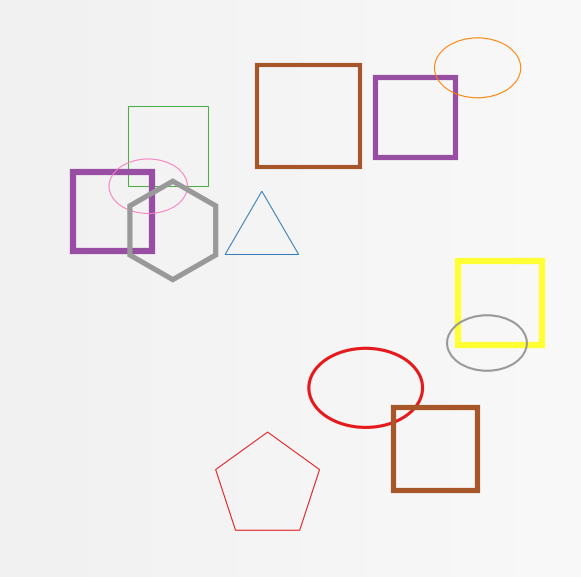[{"shape": "oval", "thickness": 1.5, "radius": 0.49, "center": [0.629, 0.328]}, {"shape": "pentagon", "thickness": 0.5, "radius": 0.47, "center": [0.46, 0.157]}, {"shape": "triangle", "thickness": 0.5, "radius": 0.37, "center": [0.451, 0.595]}, {"shape": "square", "thickness": 0.5, "radius": 0.34, "center": [0.289, 0.747]}, {"shape": "square", "thickness": 2.5, "radius": 0.34, "center": [0.714, 0.797]}, {"shape": "square", "thickness": 3, "radius": 0.34, "center": [0.194, 0.633]}, {"shape": "oval", "thickness": 0.5, "radius": 0.37, "center": [0.822, 0.882]}, {"shape": "square", "thickness": 3, "radius": 0.36, "center": [0.86, 0.474]}, {"shape": "square", "thickness": 2, "radius": 0.44, "center": [0.531, 0.799]}, {"shape": "square", "thickness": 2.5, "radius": 0.36, "center": [0.748, 0.222]}, {"shape": "oval", "thickness": 0.5, "radius": 0.34, "center": [0.255, 0.677]}, {"shape": "oval", "thickness": 1, "radius": 0.34, "center": [0.838, 0.405]}, {"shape": "hexagon", "thickness": 2.5, "radius": 0.43, "center": [0.297, 0.6]}]